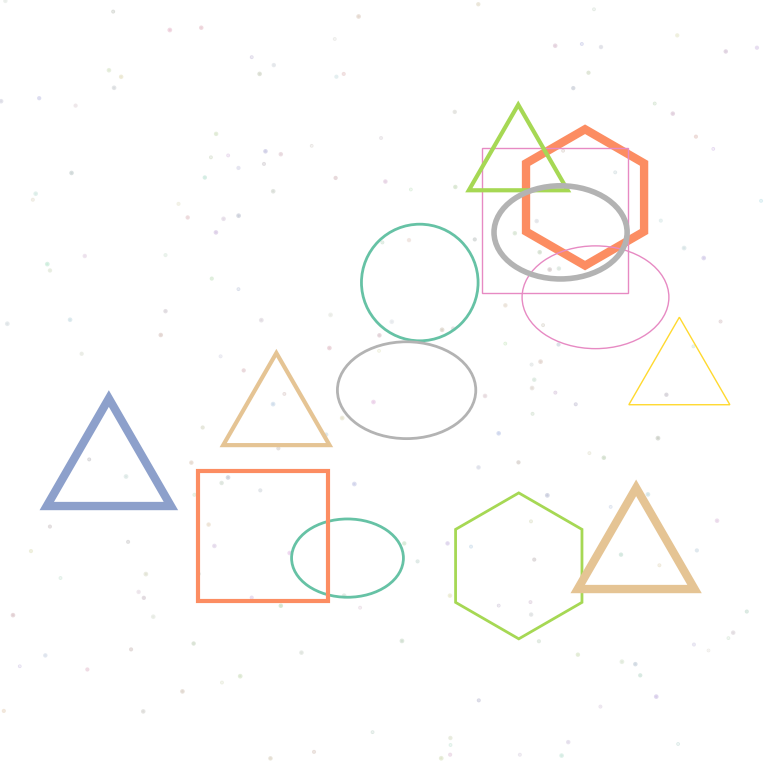[{"shape": "circle", "thickness": 1, "radius": 0.38, "center": [0.545, 0.633]}, {"shape": "oval", "thickness": 1, "radius": 0.36, "center": [0.451, 0.275]}, {"shape": "square", "thickness": 1.5, "radius": 0.42, "center": [0.342, 0.304]}, {"shape": "hexagon", "thickness": 3, "radius": 0.44, "center": [0.76, 0.744]}, {"shape": "triangle", "thickness": 3, "radius": 0.47, "center": [0.141, 0.389]}, {"shape": "oval", "thickness": 0.5, "radius": 0.48, "center": [0.773, 0.614]}, {"shape": "square", "thickness": 0.5, "radius": 0.47, "center": [0.721, 0.714]}, {"shape": "triangle", "thickness": 1.5, "radius": 0.37, "center": [0.673, 0.79]}, {"shape": "hexagon", "thickness": 1, "radius": 0.47, "center": [0.674, 0.265]}, {"shape": "triangle", "thickness": 0.5, "radius": 0.38, "center": [0.882, 0.512]}, {"shape": "triangle", "thickness": 1.5, "radius": 0.4, "center": [0.359, 0.462]}, {"shape": "triangle", "thickness": 3, "radius": 0.44, "center": [0.826, 0.279]}, {"shape": "oval", "thickness": 1, "radius": 0.45, "center": [0.528, 0.493]}, {"shape": "oval", "thickness": 2, "radius": 0.43, "center": [0.728, 0.698]}]